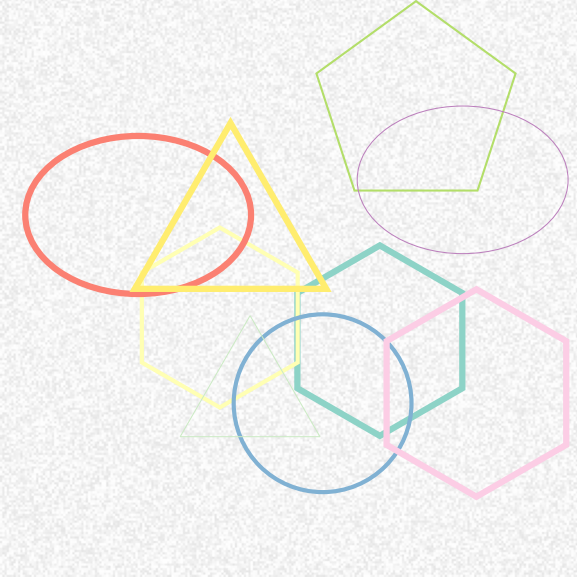[{"shape": "hexagon", "thickness": 3, "radius": 0.82, "center": [0.658, 0.409]}, {"shape": "hexagon", "thickness": 2, "radius": 0.78, "center": [0.381, 0.449]}, {"shape": "oval", "thickness": 3, "radius": 0.98, "center": [0.239, 0.627]}, {"shape": "circle", "thickness": 2, "radius": 0.77, "center": [0.559, 0.301]}, {"shape": "pentagon", "thickness": 1, "radius": 0.91, "center": [0.72, 0.816]}, {"shape": "hexagon", "thickness": 3, "radius": 0.9, "center": [0.825, 0.319]}, {"shape": "oval", "thickness": 0.5, "radius": 0.91, "center": [0.801, 0.688]}, {"shape": "triangle", "thickness": 0.5, "radius": 0.7, "center": [0.433, 0.313]}, {"shape": "triangle", "thickness": 3, "radius": 0.96, "center": [0.399, 0.595]}]